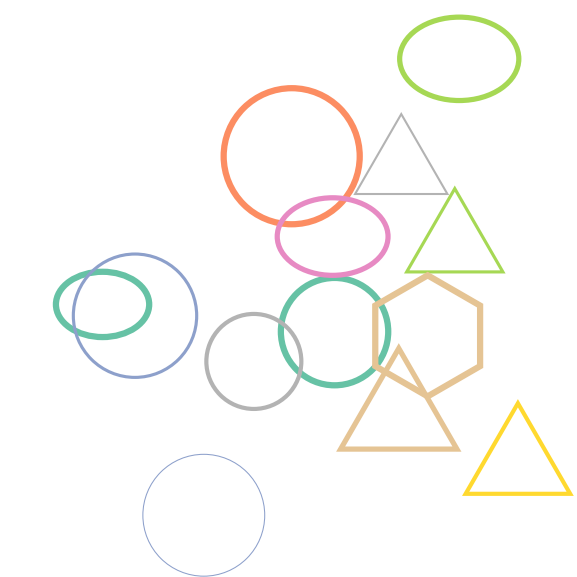[{"shape": "oval", "thickness": 3, "radius": 0.4, "center": [0.178, 0.472]}, {"shape": "circle", "thickness": 3, "radius": 0.46, "center": [0.579, 0.425]}, {"shape": "circle", "thickness": 3, "radius": 0.59, "center": [0.505, 0.729]}, {"shape": "circle", "thickness": 1.5, "radius": 0.53, "center": [0.234, 0.452]}, {"shape": "circle", "thickness": 0.5, "radius": 0.53, "center": [0.353, 0.107]}, {"shape": "oval", "thickness": 2.5, "radius": 0.48, "center": [0.576, 0.59]}, {"shape": "oval", "thickness": 2.5, "radius": 0.52, "center": [0.795, 0.897]}, {"shape": "triangle", "thickness": 1.5, "radius": 0.48, "center": [0.787, 0.576]}, {"shape": "triangle", "thickness": 2, "radius": 0.52, "center": [0.897, 0.196]}, {"shape": "triangle", "thickness": 2.5, "radius": 0.58, "center": [0.691, 0.28]}, {"shape": "hexagon", "thickness": 3, "radius": 0.52, "center": [0.741, 0.418]}, {"shape": "triangle", "thickness": 1, "radius": 0.46, "center": [0.695, 0.709]}, {"shape": "circle", "thickness": 2, "radius": 0.41, "center": [0.44, 0.373]}]